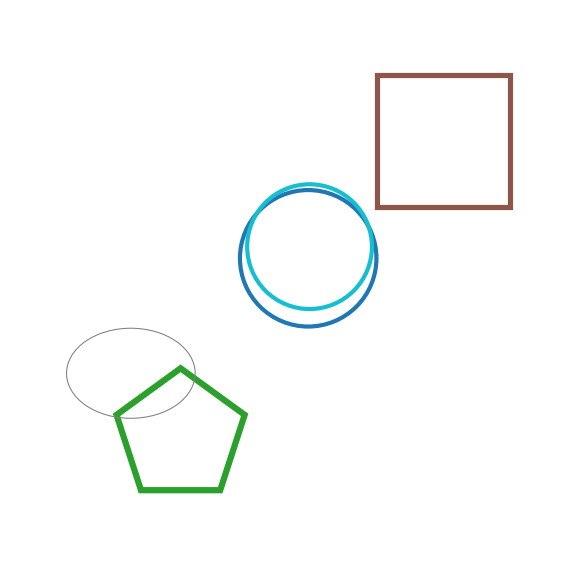[{"shape": "circle", "thickness": 2, "radius": 0.59, "center": [0.534, 0.552]}, {"shape": "pentagon", "thickness": 3, "radius": 0.58, "center": [0.313, 0.245]}, {"shape": "square", "thickness": 2.5, "radius": 0.57, "center": [0.768, 0.755]}, {"shape": "oval", "thickness": 0.5, "radius": 0.56, "center": [0.227, 0.353]}, {"shape": "circle", "thickness": 2, "radius": 0.54, "center": [0.536, 0.572]}]